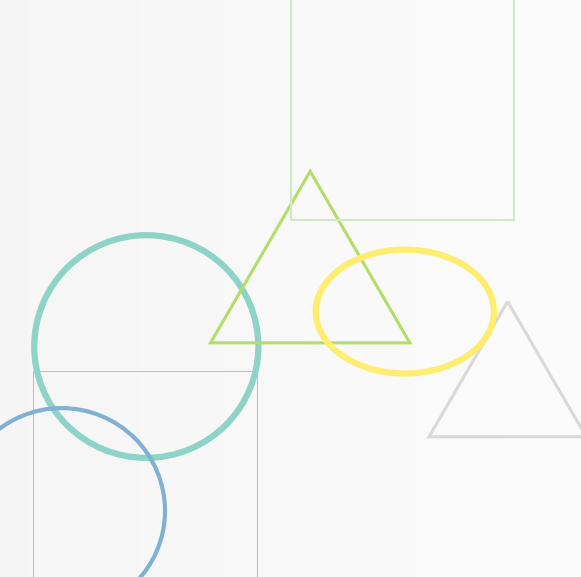[{"shape": "circle", "thickness": 3, "radius": 0.96, "center": [0.252, 0.399]}, {"shape": "square", "thickness": 0.5, "radius": 0.96, "center": [0.25, 0.164]}, {"shape": "circle", "thickness": 2, "radius": 0.89, "center": [0.106, 0.115]}, {"shape": "triangle", "thickness": 1.5, "radius": 0.99, "center": [0.534, 0.504]}, {"shape": "triangle", "thickness": 1.5, "radius": 0.78, "center": [0.873, 0.321]}, {"shape": "square", "thickness": 1, "radius": 0.96, "center": [0.692, 0.81]}, {"shape": "oval", "thickness": 3, "radius": 0.77, "center": [0.697, 0.46]}]